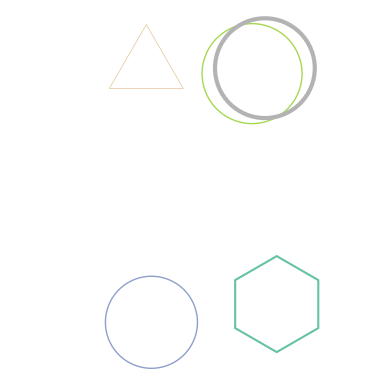[{"shape": "hexagon", "thickness": 1.5, "radius": 0.62, "center": [0.719, 0.21]}, {"shape": "circle", "thickness": 1, "radius": 0.6, "center": [0.393, 0.163]}, {"shape": "circle", "thickness": 1, "radius": 0.65, "center": [0.655, 0.809]}, {"shape": "triangle", "thickness": 0.5, "radius": 0.55, "center": [0.38, 0.825]}, {"shape": "circle", "thickness": 3, "radius": 0.65, "center": [0.688, 0.823]}]